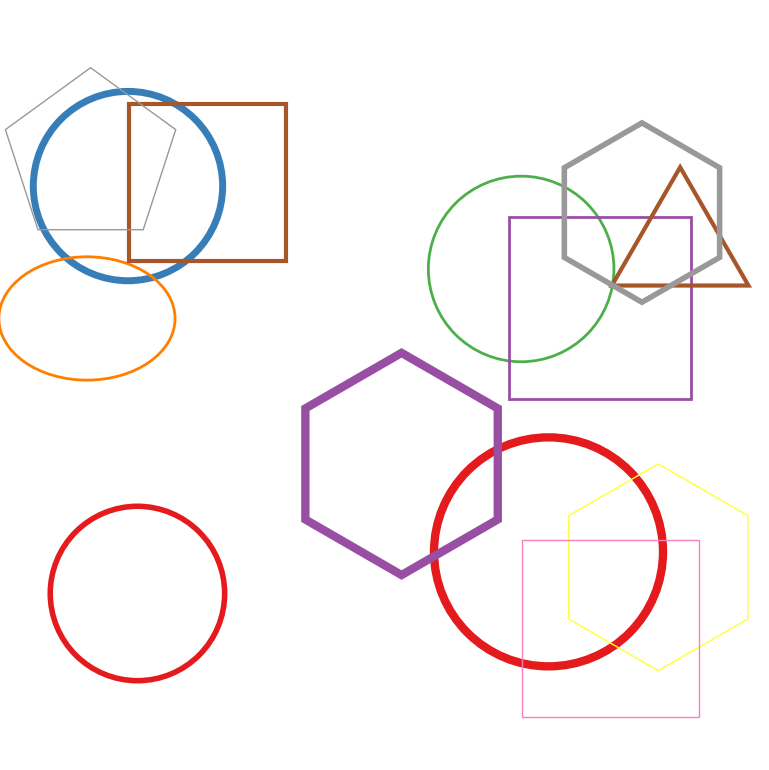[{"shape": "circle", "thickness": 3, "radius": 0.74, "center": [0.712, 0.283]}, {"shape": "circle", "thickness": 2, "radius": 0.57, "center": [0.179, 0.229]}, {"shape": "circle", "thickness": 2.5, "radius": 0.61, "center": [0.166, 0.758]}, {"shape": "circle", "thickness": 1, "radius": 0.6, "center": [0.677, 0.651]}, {"shape": "square", "thickness": 1, "radius": 0.59, "center": [0.779, 0.6]}, {"shape": "hexagon", "thickness": 3, "radius": 0.72, "center": [0.522, 0.397]}, {"shape": "oval", "thickness": 1, "radius": 0.57, "center": [0.113, 0.586]}, {"shape": "hexagon", "thickness": 0.5, "radius": 0.67, "center": [0.855, 0.263]}, {"shape": "triangle", "thickness": 1.5, "radius": 0.51, "center": [0.883, 0.68]}, {"shape": "square", "thickness": 1.5, "radius": 0.51, "center": [0.269, 0.764]}, {"shape": "square", "thickness": 0.5, "radius": 0.58, "center": [0.793, 0.183]}, {"shape": "pentagon", "thickness": 0.5, "radius": 0.58, "center": [0.118, 0.796]}, {"shape": "hexagon", "thickness": 2, "radius": 0.58, "center": [0.834, 0.724]}]